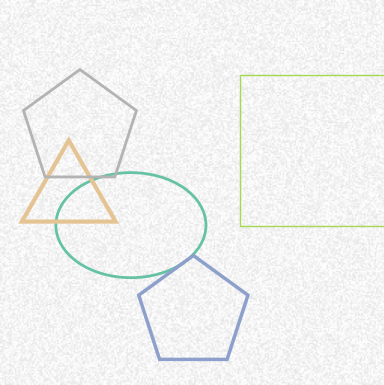[{"shape": "oval", "thickness": 2, "radius": 0.97, "center": [0.34, 0.415]}, {"shape": "pentagon", "thickness": 2.5, "radius": 0.75, "center": [0.502, 0.187]}, {"shape": "square", "thickness": 1, "radius": 0.98, "center": [0.82, 0.609]}, {"shape": "triangle", "thickness": 3, "radius": 0.7, "center": [0.179, 0.495]}, {"shape": "pentagon", "thickness": 2, "radius": 0.77, "center": [0.208, 0.665]}]